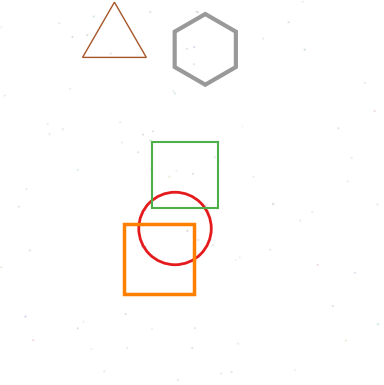[{"shape": "circle", "thickness": 2, "radius": 0.47, "center": [0.455, 0.407]}, {"shape": "square", "thickness": 1.5, "radius": 0.43, "center": [0.481, 0.545]}, {"shape": "square", "thickness": 2.5, "radius": 0.45, "center": [0.412, 0.328]}, {"shape": "triangle", "thickness": 1, "radius": 0.48, "center": [0.297, 0.899]}, {"shape": "hexagon", "thickness": 3, "radius": 0.46, "center": [0.533, 0.872]}]